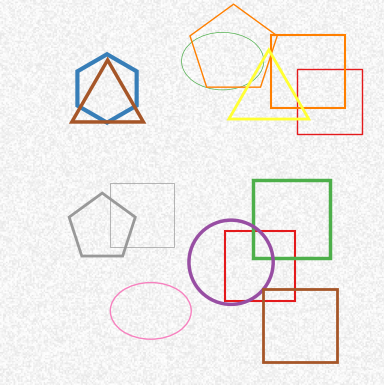[{"shape": "square", "thickness": 1.5, "radius": 0.46, "center": [0.675, 0.309]}, {"shape": "square", "thickness": 1, "radius": 0.42, "center": [0.855, 0.737]}, {"shape": "hexagon", "thickness": 3, "radius": 0.44, "center": [0.278, 0.77]}, {"shape": "oval", "thickness": 0.5, "radius": 0.53, "center": [0.578, 0.841]}, {"shape": "square", "thickness": 2.5, "radius": 0.5, "center": [0.756, 0.431]}, {"shape": "circle", "thickness": 2.5, "radius": 0.55, "center": [0.6, 0.319]}, {"shape": "square", "thickness": 1.5, "radius": 0.48, "center": [0.799, 0.814]}, {"shape": "pentagon", "thickness": 1, "radius": 0.6, "center": [0.607, 0.87]}, {"shape": "triangle", "thickness": 2, "radius": 0.6, "center": [0.698, 0.751]}, {"shape": "square", "thickness": 2, "radius": 0.48, "center": [0.779, 0.155]}, {"shape": "triangle", "thickness": 2.5, "radius": 0.54, "center": [0.28, 0.737]}, {"shape": "oval", "thickness": 1, "radius": 0.53, "center": [0.392, 0.193]}, {"shape": "square", "thickness": 0.5, "radius": 0.41, "center": [0.368, 0.441]}, {"shape": "pentagon", "thickness": 2, "radius": 0.45, "center": [0.265, 0.408]}]